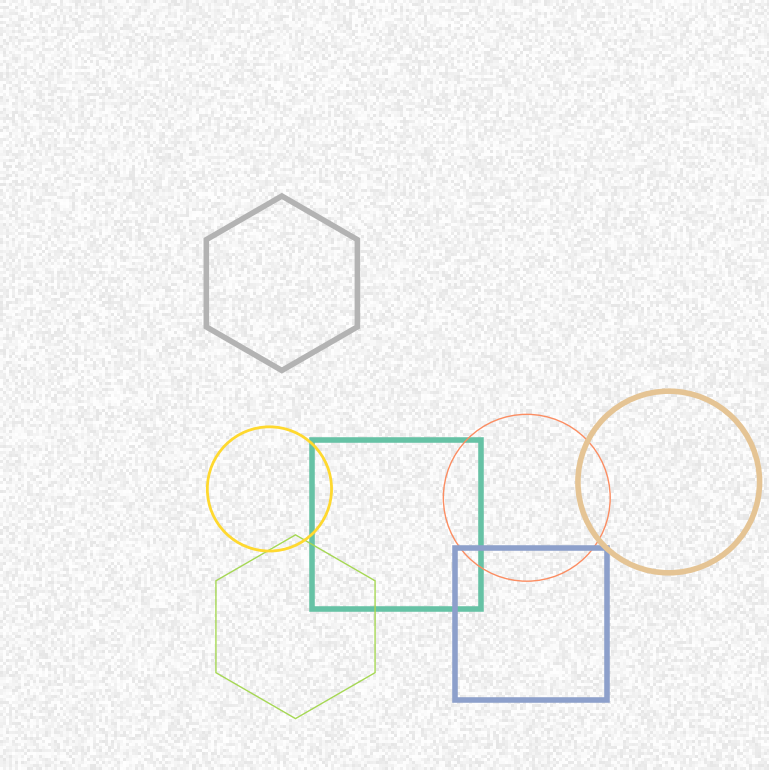[{"shape": "square", "thickness": 2, "radius": 0.55, "center": [0.515, 0.319]}, {"shape": "circle", "thickness": 0.5, "radius": 0.54, "center": [0.684, 0.354]}, {"shape": "square", "thickness": 2, "radius": 0.49, "center": [0.69, 0.19]}, {"shape": "hexagon", "thickness": 0.5, "radius": 0.6, "center": [0.384, 0.186]}, {"shape": "circle", "thickness": 1, "radius": 0.4, "center": [0.35, 0.365]}, {"shape": "circle", "thickness": 2, "radius": 0.59, "center": [0.869, 0.374]}, {"shape": "hexagon", "thickness": 2, "radius": 0.57, "center": [0.366, 0.632]}]